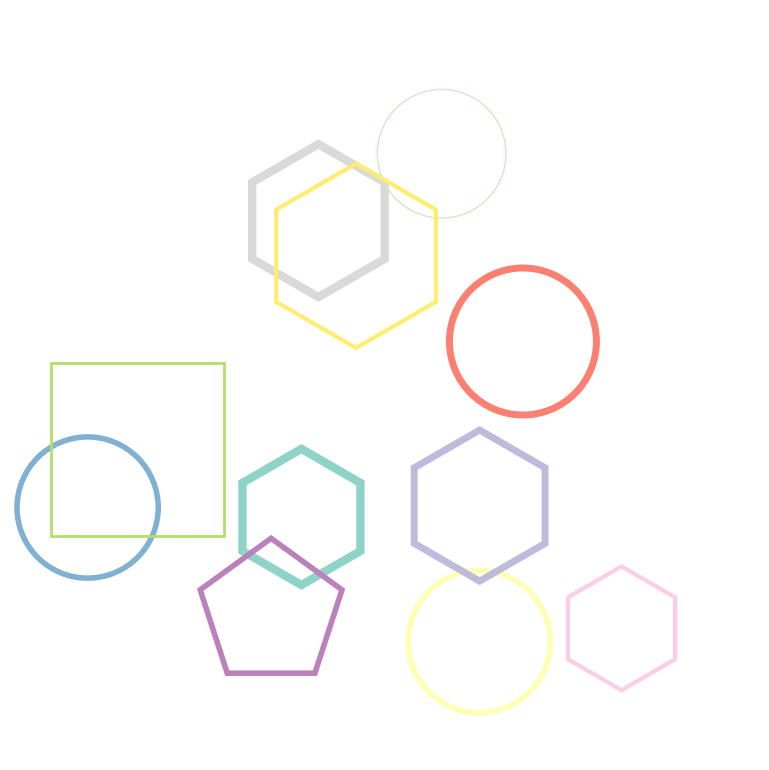[{"shape": "hexagon", "thickness": 3, "radius": 0.44, "center": [0.391, 0.329]}, {"shape": "circle", "thickness": 2, "radius": 0.46, "center": [0.622, 0.167]}, {"shape": "hexagon", "thickness": 2.5, "radius": 0.49, "center": [0.623, 0.343]}, {"shape": "circle", "thickness": 2.5, "radius": 0.48, "center": [0.679, 0.557]}, {"shape": "circle", "thickness": 2, "radius": 0.46, "center": [0.114, 0.341]}, {"shape": "square", "thickness": 1, "radius": 0.56, "center": [0.179, 0.417]}, {"shape": "hexagon", "thickness": 1.5, "radius": 0.4, "center": [0.807, 0.184]}, {"shape": "hexagon", "thickness": 3, "radius": 0.5, "center": [0.414, 0.713]}, {"shape": "pentagon", "thickness": 2, "radius": 0.48, "center": [0.352, 0.204]}, {"shape": "circle", "thickness": 0.5, "radius": 0.42, "center": [0.574, 0.8]}, {"shape": "hexagon", "thickness": 1.5, "radius": 0.6, "center": [0.462, 0.668]}]